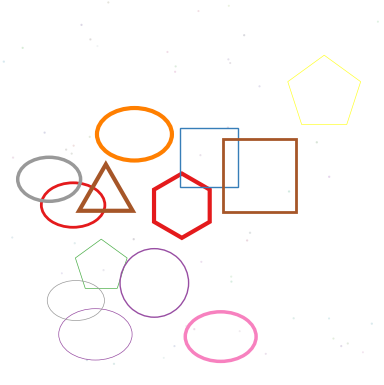[{"shape": "oval", "thickness": 2, "radius": 0.41, "center": [0.19, 0.467]}, {"shape": "hexagon", "thickness": 3, "radius": 0.42, "center": [0.472, 0.466]}, {"shape": "square", "thickness": 1, "radius": 0.38, "center": [0.543, 0.591]}, {"shape": "pentagon", "thickness": 0.5, "radius": 0.35, "center": [0.263, 0.308]}, {"shape": "oval", "thickness": 0.5, "radius": 0.48, "center": [0.248, 0.132]}, {"shape": "circle", "thickness": 1, "radius": 0.45, "center": [0.401, 0.265]}, {"shape": "oval", "thickness": 3, "radius": 0.49, "center": [0.349, 0.651]}, {"shape": "pentagon", "thickness": 0.5, "radius": 0.5, "center": [0.842, 0.757]}, {"shape": "square", "thickness": 2, "radius": 0.48, "center": [0.674, 0.545]}, {"shape": "triangle", "thickness": 3, "radius": 0.4, "center": [0.275, 0.493]}, {"shape": "oval", "thickness": 2.5, "radius": 0.46, "center": [0.573, 0.126]}, {"shape": "oval", "thickness": 0.5, "radius": 0.37, "center": [0.197, 0.219]}, {"shape": "oval", "thickness": 2.5, "radius": 0.41, "center": [0.128, 0.534]}]